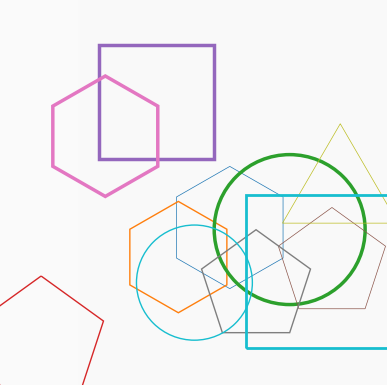[{"shape": "hexagon", "thickness": 0.5, "radius": 0.79, "center": [0.593, 0.409]}, {"shape": "hexagon", "thickness": 1, "radius": 0.72, "center": [0.46, 0.332]}, {"shape": "circle", "thickness": 2.5, "radius": 0.97, "center": [0.748, 0.404]}, {"shape": "pentagon", "thickness": 1, "radius": 0.85, "center": [0.106, 0.114]}, {"shape": "square", "thickness": 2.5, "radius": 0.74, "center": [0.404, 0.735]}, {"shape": "pentagon", "thickness": 0.5, "radius": 0.73, "center": [0.857, 0.316]}, {"shape": "hexagon", "thickness": 2.5, "radius": 0.78, "center": [0.272, 0.646]}, {"shape": "pentagon", "thickness": 1, "radius": 0.74, "center": [0.661, 0.255]}, {"shape": "triangle", "thickness": 0.5, "radius": 0.86, "center": [0.878, 0.506]}, {"shape": "square", "thickness": 2, "radius": 0.99, "center": [0.835, 0.294]}, {"shape": "circle", "thickness": 1, "radius": 0.75, "center": [0.502, 0.266]}]